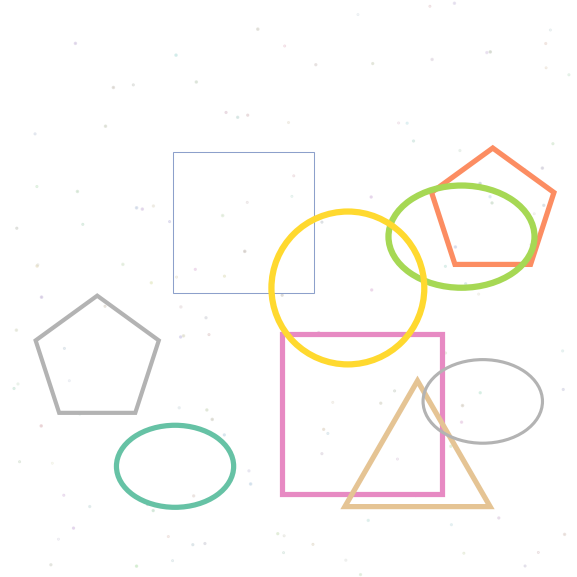[{"shape": "oval", "thickness": 2.5, "radius": 0.51, "center": [0.303, 0.192]}, {"shape": "pentagon", "thickness": 2.5, "radius": 0.56, "center": [0.853, 0.631]}, {"shape": "square", "thickness": 0.5, "radius": 0.61, "center": [0.422, 0.613]}, {"shape": "square", "thickness": 2.5, "radius": 0.69, "center": [0.627, 0.282]}, {"shape": "oval", "thickness": 3, "radius": 0.63, "center": [0.799, 0.589]}, {"shape": "circle", "thickness": 3, "radius": 0.66, "center": [0.602, 0.5]}, {"shape": "triangle", "thickness": 2.5, "radius": 0.73, "center": [0.723, 0.194]}, {"shape": "oval", "thickness": 1.5, "radius": 0.52, "center": [0.836, 0.304]}, {"shape": "pentagon", "thickness": 2, "radius": 0.56, "center": [0.168, 0.375]}]